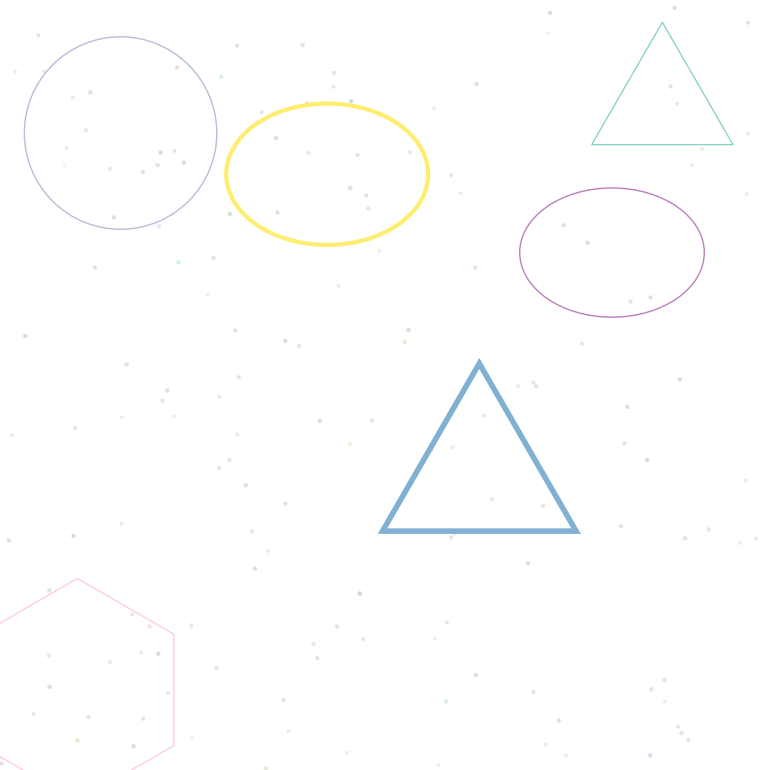[{"shape": "triangle", "thickness": 0.5, "radius": 0.53, "center": [0.86, 0.865]}, {"shape": "circle", "thickness": 0.5, "radius": 0.62, "center": [0.157, 0.827]}, {"shape": "triangle", "thickness": 2, "radius": 0.73, "center": [0.622, 0.383]}, {"shape": "hexagon", "thickness": 0.5, "radius": 0.72, "center": [0.1, 0.104]}, {"shape": "oval", "thickness": 0.5, "radius": 0.6, "center": [0.795, 0.672]}, {"shape": "oval", "thickness": 1.5, "radius": 0.66, "center": [0.425, 0.774]}]